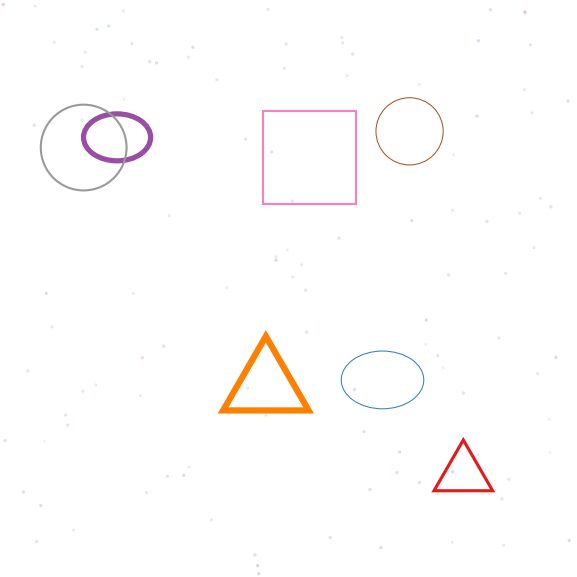[{"shape": "triangle", "thickness": 1.5, "radius": 0.29, "center": [0.802, 0.179]}, {"shape": "oval", "thickness": 0.5, "radius": 0.36, "center": [0.662, 0.341]}, {"shape": "oval", "thickness": 2.5, "radius": 0.29, "center": [0.203, 0.761]}, {"shape": "triangle", "thickness": 3, "radius": 0.43, "center": [0.46, 0.331]}, {"shape": "circle", "thickness": 0.5, "radius": 0.29, "center": [0.709, 0.772]}, {"shape": "square", "thickness": 1, "radius": 0.4, "center": [0.537, 0.726]}, {"shape": "circle", "thickness": 1, "radius": 0.37, "center": [0.145, 0.744]}]